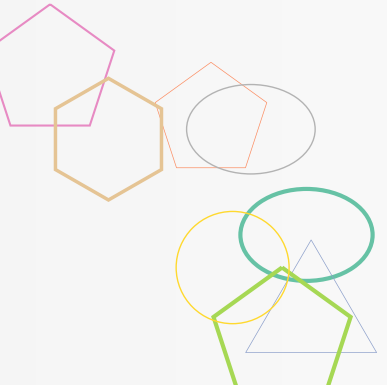[{"shape": "oval", "thickness": 3, "radius": 0.85, "center": [0.791, 0.39]}, {"shape": "pentagon", "thickness": 0.5, "radius": 0.76, "center": [0.544, 0.687]}, {"shape": "triangle", "thickness": 0.5, "radius": 0.98, "center": [0.803, 0.182]}, {"shape": "pentagon", "thickness": 1.5, "radius": 0.87, "center": [0.129, 0.815]}, {"shape": "pentagon", "thickness": 3, "radius": 0.93, "center": [0.728, 0.119]}, {"shape": "circle", "thickness": 1, "radius": 0.73, "center": [0.6, 0.305]}, {"shape": "hexagon", "thickness": 2.5, "radius": 0.79, "center": [0.28, 0.639]}, {"shape": "oval", "thickness": 1, "radius": 0.83, "center": [0.647, 0.664]}]